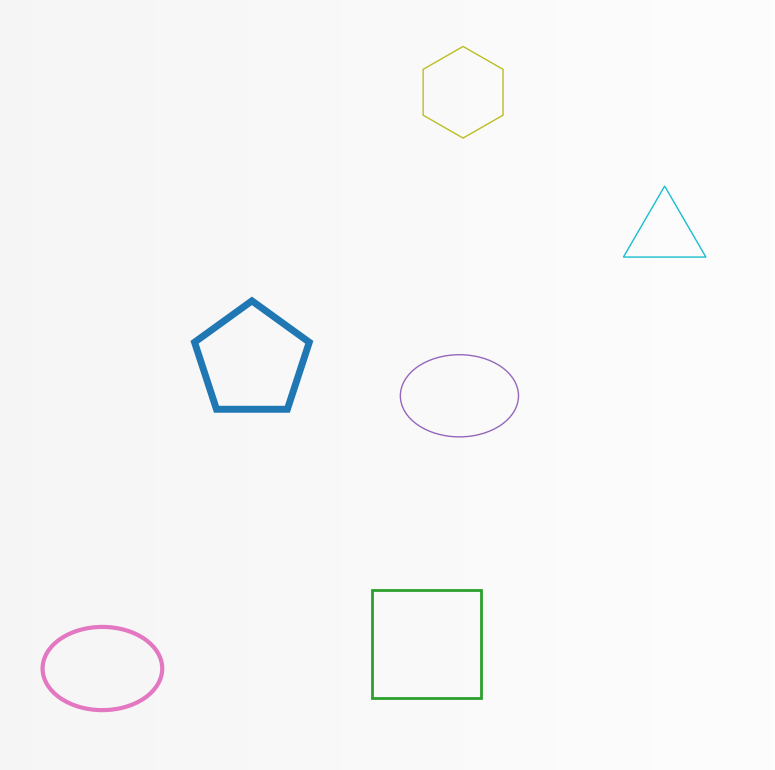[{"shape": "pentagon", "thickness": 2.5, "radius": 0.39, "center": [0.325, 0.531]}, {"shape": "square", "thickness": 1, "radius": 0.35, "center": [0.551, 0.163]}, {"shape": "oval", "thickness": 0.5, "radius": 0.38, "center": [0.593, 0.486]}, {"shape": "oval", "thickness": 1.5, "radius": 0.39, "center": [0.132, 0.132]}, {"shape": "hexagon", "thickness": 0.5, "radius": 0.3, "center": [0.598, 0.88]}, {"shape": "triangle", "thickness": 0.5, "radius": 0.31, "center": [0.858, 0.697]}]